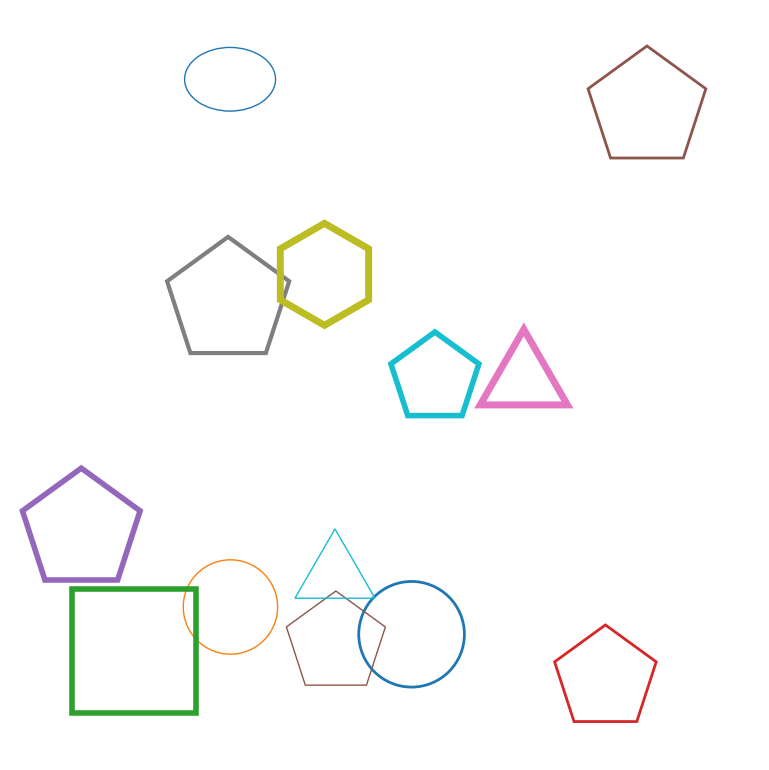[{"shape": "oval", "thickness": 0.5, "radius": 0.3, "center": [0.299, 0.897]}, {"shape": "circle", "thickness": 1, "radius": 0.34, "center": [0.535, 0.176]}, {"shape": "circle", "thickness": 0.5, "radius": 0.31, "center": [0.299, 0.212]}, {"shape": "square", "thickness": 2, "radius": 0.4, "center": [0.174, 0.155]}, {"shape": "pentagon", "thickness": 1, "radius": 0.35, "center": [0.786, 0.119]}, {"shape": "pentagon", "thickness": 2, "radius": 0.4, "center": [0.106, 0.312]}, {"shape": "pentagon", "thickness": 1, "radius": 0.4, "center": [0.84, 0.86]}, {"shape": "pentagon", "thickness": 0.5, "radius": 0.34, "center": [0.436, 0.165]}, {"shape": "triangle", "thickness": 2.5, "radius": 0.33, "center": [0.68, 0.507]}, {"shape": "pentagon", "thickness": 1.5, "radius": 0.42, "center": [0.296, 0.609]}, {"shape": "hexagon", "thickness": 2.5, "radius": 0.33, "center": [0.421, 0.644]}, {"shape": "triangle", "thickness": 0.5, "radius": 0.3, "center": [0.435, 0.253]}, {"shape": "pentagon", "thickness": 2, "radius": 0.3, "center": [0.565, 0.509]}]